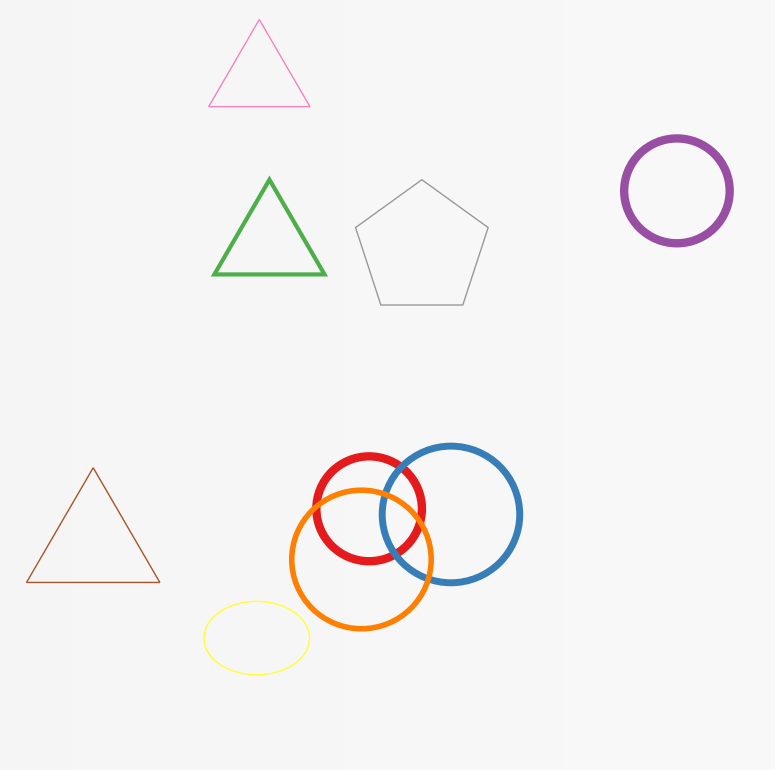[{"shape": "circle", "thickness": 3, "radius": 0.34, "center": [0.476, 0.339]}, {"shape": "circle", "thickness": 2.5, "radius": 0.44, "center": [0.582, 0.332]}, {"shape": "triangle", "thickness": 1.5, "radius": 0.41, "center": [0.348, 0.685]}, {"shape": "circle", "thickness": 3, "radius": 0.34, "center": [0.873, 0.752]}, {"shape": "circle", "thickness": 2, "radius": 0.45, "center": [0.466, 0.273]}, {"shape": "oval", "thickness": 0.5, "radius": 0.34, "center": [0.331, 0.171]}, {"shape": "triangle", "thickness": 0.5, "radius": 0.5, "center": [0.12, 0.293]}, {"shape": "triangle", "thickness": 0.5, "radius": 0.38, "center": [0.335, 0.899]}, {"shape": "pentagon", "thickness": 0.5, "radius": 0.45, "center": [0.544, 0.677]}]